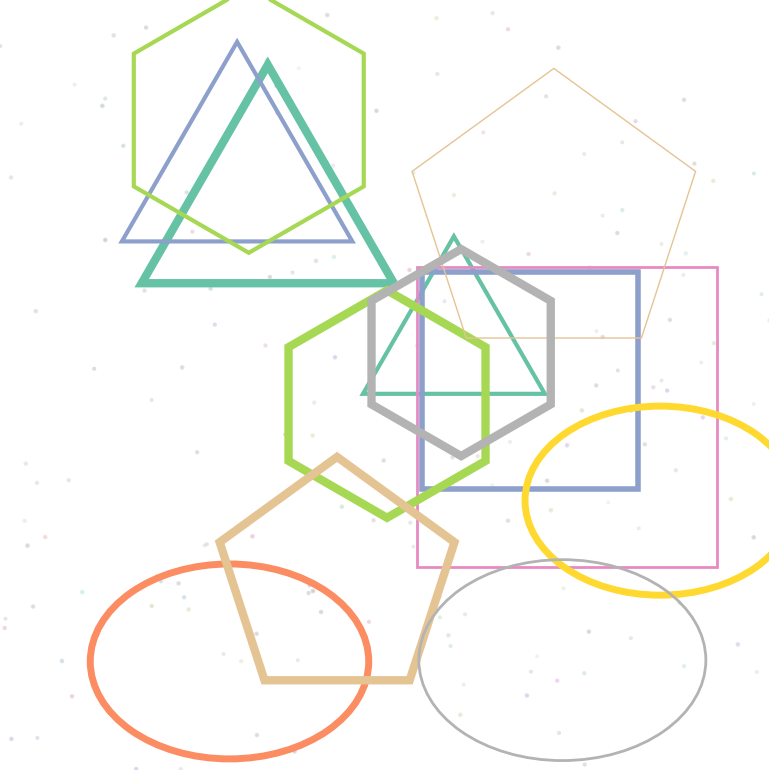[{"shape": "triangle", "thickness": 3, "radius": 0.95, "center": [0.348, 0.727]}, {"shape": "triangle", "thickness": 1.5, "radius": 0.68, "center": [0.589, 0.557]}, {"shape": "oval", "thickness": 2.5, "radius": 0.9, "center": [0.298, 0.141]}, {"shape": "square", "thickness": 2, "radius": 0.7, "center": [0.688, 0.506]}, {"shape": "triangle", "thickness": 1.5, "radius": 0.86, "center": [0.308, 0.773]}, {"shape": "square", "thickness": 1, "radius": 0.97, "center": [0.736, 0.459]}, {"shape": "hexagon", "thickness": 1.5, "radius": 0.86, "center": [0.323, 0.844]}, {"shape": "hexagon", "thickness": 3, "radius": 0.74, "center": [0.503, 0.475]}, {"shape": "oval", "thickness": 2.5, "radius": 0.88, "center": [0.857, 0.35]}, {"shape": "pentagon", "thickness": 0.5, "radius": 0.97, "center": [0.719, 0.718]}, {"shape": "pentagon", "thickness": 3, "radius": 0.8, "center": [0.438, 0.246]}, {"shape": "oval", "thickness": 1, "radius": 0.93, "center": [0.73, 0.143]}, {"shape": "hexagon", "thickness": 3, "radius": 0.67, "center": [0.599, 0.542]}]